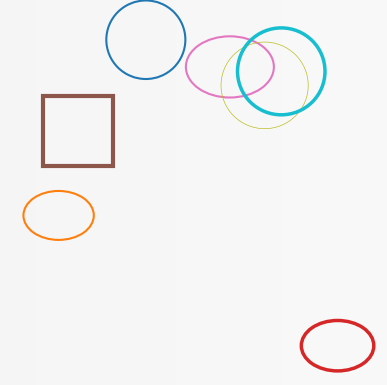[{"shape": "circle", "thickness": 1.5, "radius": 0.51, "center": [0.376, 0.897]}, {"shape": "oval", "thickness": 1.5, "radius": 0.45, "center": [0.151, 0.44]}, {"shape": "oval", "thickness": 2.5, "radius": 0.47, "center": [0.871, 0.102]}, {"shape": "square", "thickness": 3, "radius": 0.45, "center": [0.202, 0.659]}, {"shape": "oval", "thickness": 1.5, "radius": 0.57, "center": [0.593, 0.826]}, {"shape": "circle", "thickness": 0.5, "radius": 0.56, "center": [0.683, 0.778]}, {"shape": "circle", "thickness": 2.5, "radius": 0.56, "center": [0.726, 0.815]}]